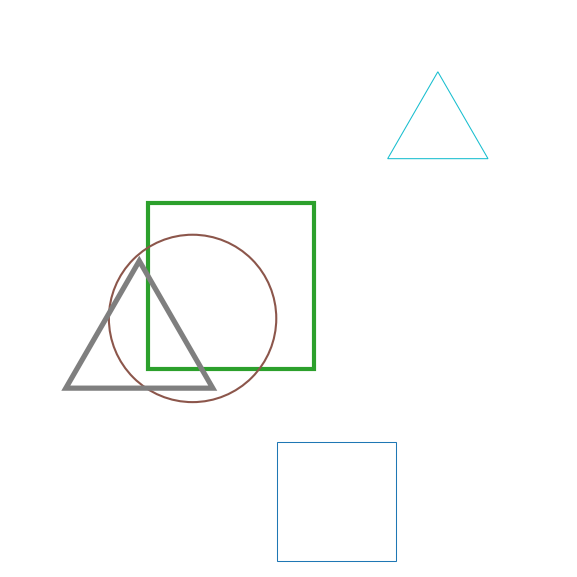[{"shape": "square", "thickness": 0.5, "radius": 0.52, "center": [0.583, 0.13]}, {"shape": "square", "thickness": 2, "radius": 0.72, "center": [0.401, 0.504]}, {"shape": "circle", "thickness": 1, "radius": 0.72, "center": [0.333, 0.448]}, {"shape": "triangle", "thickness": 2.5, "radius": 0.73, "center": [0.241, 0.4]}, {"shape": "triangle", "thickness": 0.5, "radius": 0.5, "center": [0.758, 0.775]}]